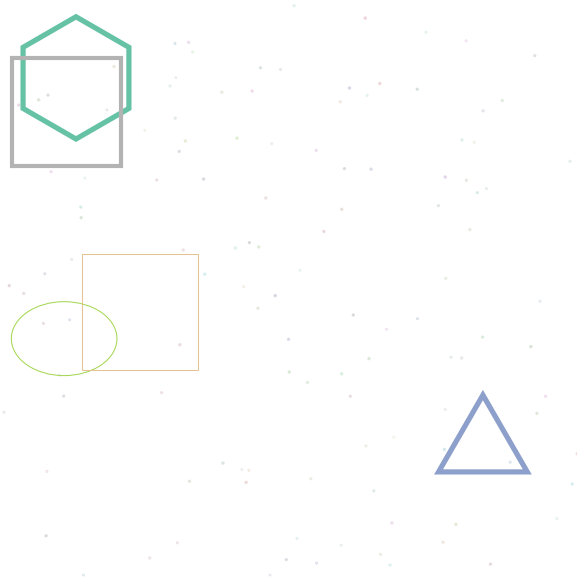[{"shape": "hexagon", "thickness": 2.5, "radius": 0.53, "center": [0.132, 0.864]}, {"shape": "triangle", "thickness": 2.5, "radius": 0.44, "center": [0.836, 0.226]}, {"shape": "oval", "thickness": 0.5, "radius": 0.46, "center": [0.111, 0.413]}, {"shape": "square", "thickness": 0.5, "radius": 0.5, "center": [0.243, 0.459]}, {"shape": "square", "thickness": 2, "radius": 0.47, "center": [0.115, 0.805]}]